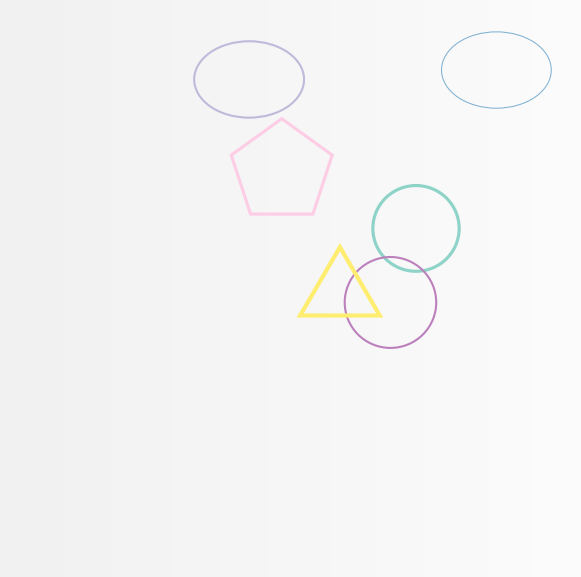[{"shape": "circle", "thickness": 1.5, "radius": 0.37, "center": [0.716, 0.604]}, {"shape": "oval", "thickness": 1, "radius": 0.47, "center": [0.429, 0.862]}, {"shape": "oval", "thickness": 0.5, "radius": 0.47, "center": [0.854, 0.878]}, {"shape": "pentagon", "thickness": 1.5, "radius": 0.46, "center": [0.485, 0.702]}, {"shape": "circle", "thickness": 1, "radius": 0.39, "center": [0.672, 0.475]}, {"shape": "triangle", "thickness": 2, "radius": 0.39, "center": [0.585, 0.492]}]